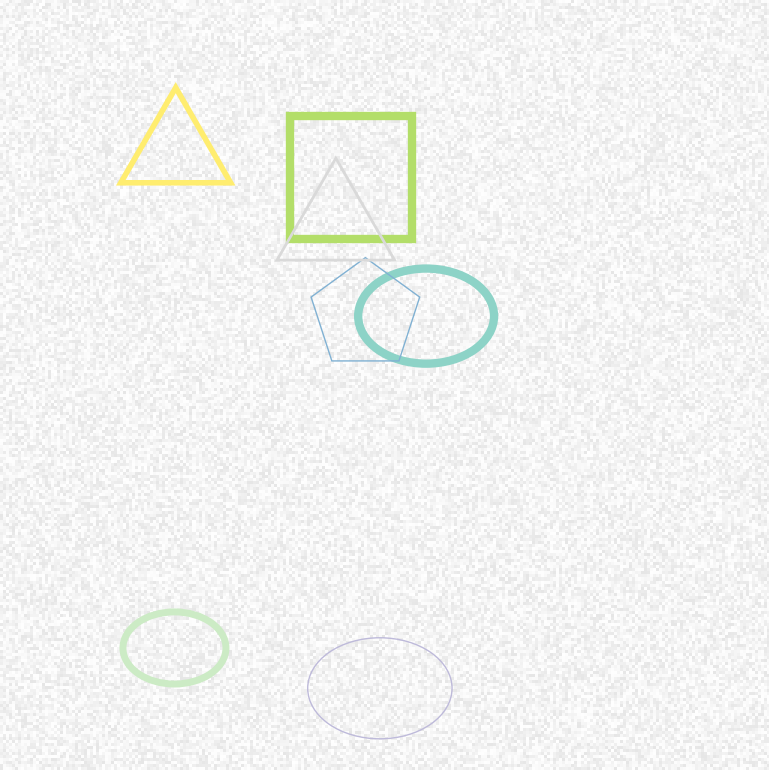[{"shape": "oval", "thickness": 3, "radius": 0.44, "center": [0.553, 0.589]}, {"shape": "oval", "thickness": 0.5, "radius": 0.47, "center": [0.493, 0.106]}, {"shape": "pentagon", "thickness": 0.5, "radius": 0.37, "center": [0.475, 0.591]}, {"shape": "square", "thickness": 3, "radius": 0.4, "center": [0.455, 0.769]}, {"shape": "triangle", "thickness": 1, "radius": 0.44, "center": [0.436, 0.706]}, {"shape": "oval", "thickness": 2.5, "radius": 0.33, "center": [0.227, 0.158]}, {"shape": "triangle", "thickness": 2, "radius": 0.41, "center": [0.228, 0.804]}]